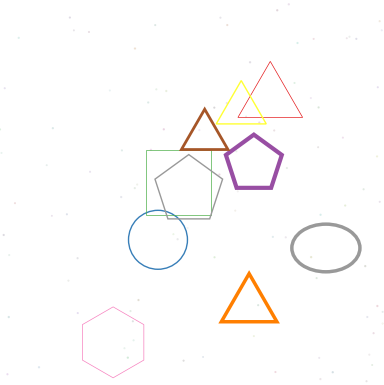[{"shape": "triangle", "thickness": 0.5, "radius": 0.49, "center": [0.702, 0.744]}, {"shape": "circle", "thickness": 1, "radius": 0.38, "center": [0.41, 0.377]}, {"shape": "square", "thickness": 0.5, "radius": 0.42, "center": [0.464, 0.527]}, {"shape": "pentagon", "thickness": 3, "radius": 0.38, "center": [0.659, 0.574]}, {"shape": "triangle", "thickness": 2.5, "radius": 0.42, "center": [0.647, 0.206]}, {"shape": "triangle", "thickness": 1, "radius": 0.38, "center": [0.627, 0.716]}, {"shape": "triangle", "thickness": 2, "radius": 0.35, "center": [0.532, 0.646]}, {"shape": "hexagon", "thickness": 0.5, "radius": 0.46, "center": [0.294, 0.111]}, {"shape": "pentagon", "thickness": 1, "radius": 0.46, "center": [0.49, 0.506]}, {"shape": "oval", "thickness": 2.5, "radius": 0.44, "center": [0.846, 0.356]}]